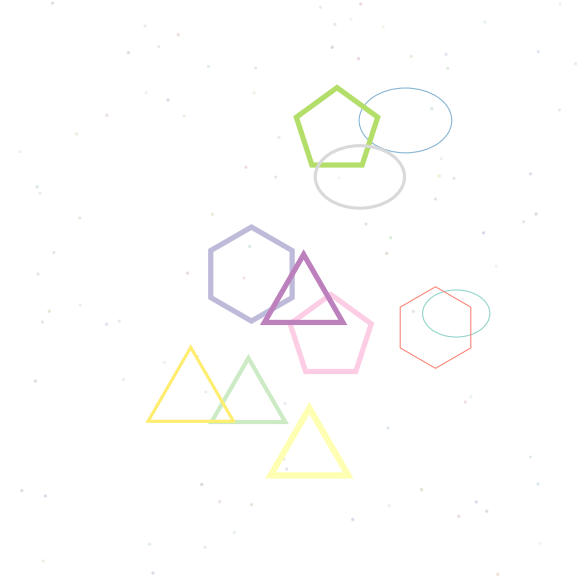[{"shape": "oval", "thickness": 0.5, "radius": 0.29, "center": [0.79, 0.456]}, {"shape": "triangle", "thickness": 3, "radius": 0.39, "center": [0.536, 0.215]}, {"shape": "hexagon", "thickness": 2.5, "radius": 0.41, "center": [0.435, 0.525]}, {"shape": "hexagon", "thickness": 0.5, "radius": 0.35, "center": [0.754, 0.432]}, {"shape": "oval", "thickness": 0.5, "radius": 0.4, "center": [0.702, 0.791]}, {"shape": "pentagon", "thickness": 2.5, "radius": 0.37, "center": [0.584, 0.773]}, {"shape": "pentagon", "thickness": 2.5, "radius": 0.37, "center": [0.573, 0.416]}, {"shape": "oval", "thickness": 1.5, "radius": 0.39, "center": [0.623, 0.693]}, {"shape": "triangle", "thickness": 2.5, "radius": 0.39, "center": [0.526, 0.48]}, {"shape": "triangle", "thickness": 2, "radius": 0.37, "center": [0.43, 0.305]}, {"shape": "triangle", "thickness": 1.5, "radius": 0.43, "center": [0.33, 0.312]}]